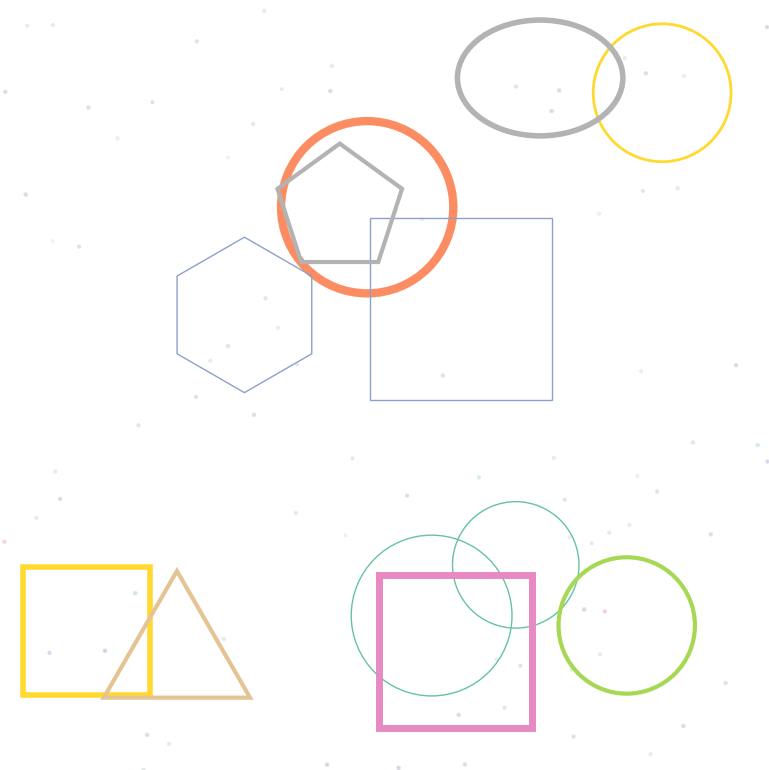[{"shape": "circle", "thickness": 0.5, "radius": 0.41, "center": [0.67, 0.266]}, {"shape": "circle", "thickness": 0.5, "radius": 0.52, "center": [0.561, 0.201]}, {"shape": "circle", "thickness": 3, "radius": 0.56, "center": [0.477, 0.731]}, {"shape": "hexagon", "thickness": 0.5, "radius": 0.5, "center": [0.317, 0.591]}, {"shape": "square", "thickness": 0.5, "radius": 0.59, "center": [0.599, 0.598]}, {"shape": "square", "thickness": 2.5, "radius": 0.5, "center": [0.592, 0.154]}, {"shape": "circle", "thickness": 1.5, "radius": 0.44, "center": [0.814, 0.188]}, {"shape": "square", "thickness": 2, "radius": 0.41, "center": [0.112, 0.181]}, {"shape": "circle", "thickness": 1, "radius": 0.45, "center": [0.86, 0.88]}, {"shape": "triangle", "thickness": 1.5, "radius": 0.55, "center": [0.23, 0.149]}, {"shape": "oval", "thickness": 2, "radius": 0.54, "center": [0.701, 0.899]}, {"shape": "pentagon", "thickness": 1.5, "radius": 0.43, "center": [0.441, 0.729]}]